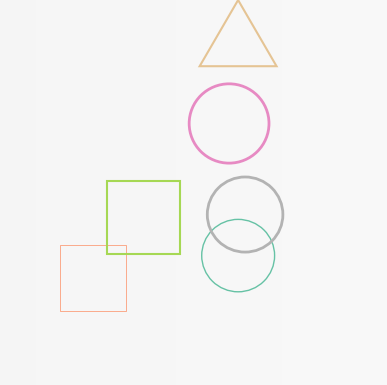[{"shape": "circle", "thickness": 1, "radius": 0.47, "center": [0.615, 0.336]}, {"shape": "square", "thickness": 0.5, "radius": 0.43, "center": [0.24, 0.279]}, {"shape": "circle", "thickness": 2, "radius": 0.51, "center": [0.591, 0.679]}, {"shape": "square", "thickness": 1.5, "radius": 0.47, "center": [0.37, 0.435]}, {"shape": "triangle", "thickness": 1.5, "radius": 0.57, "center": [0.614, 0.885]}, {"shape": "circle", "thickness": 2, "radius": 0.49, "center": [0.632, 0.443]}]